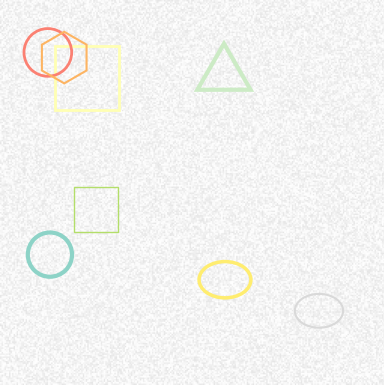[{"shape": "circle", "thickness": 3, "radius": 0.29, "center": [0.13, 0.339]}, {"shape": "square", "thickness": 2, "radius": 0.41, "center": [0.227, 0.797]}, {"shape": "circle", "thickness": 2, "radius": 0.31, "center": [0.124, 0.864]}, {"shape": "hexagon", "thickness": 1.5, "radius": 0.33, "center": [0.167, 0.85]}, {"shape": "square", "thickness": 1, "radius": 0.29, "center": [0.25, 0.456]}, {"shape": "oval", "thickness": 1.5, "radius": 0.31, "center": [0.829, 0.193]}, {"shape": "triangle", "thickness": 3, "radius": 0.4, "center": [0.582, 0.807]}, {"shape": "oval", "thickness": 2.5, "radius": 0.34, "center": [0.584, 0.273]}]